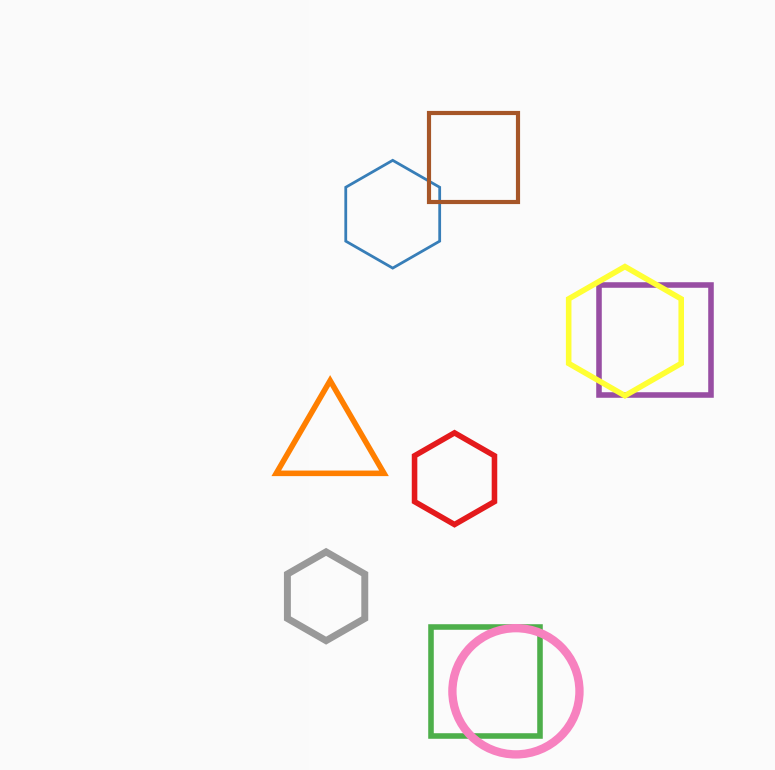[{"shape": "hexagon", "thickness": 2, "radius": 0.3, "center": [0.586, 0.378]}, {"shape": "hexagon", "thickness": 1, "radius": 0.35, "center": [0.507, 0.722]}, {"shape": "square", "thickness": 2, "radius": 0.35, "center": [0.627, 0.115]}, {"shape": "square", "thickness": 2, "radius": 0.36, "center": [0.845, 0.558]}, {"shape": "triangle", "thickness": 2, "radius": 0.4, "center": [0.426, 0.425]}, {"shape": "hexagon", "thickness": 2, "radius": 0.42, "center": [0.806, 0.57]}, {"shape": "square", "thickness": 1.5, "radius": 0.29, "center": [0.611, 0.795]}, {"shape": "circle", "thickness": 3, "radius": 0.41, "center": [0.666, 0.102]}, {"shape": "hexagon", "thickness": 2.5, "radius": 0.29, "center": [0.421, 0.226]}]